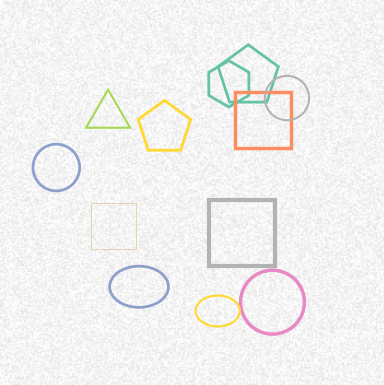[{"shape": "pentagon", "thickness": 2, "radius": 0.41, "center": [0.645, 0.801]}, {"shape": "hexagon", "thickness": 2, "radius": 0.3, "center": [0.594, 0.782]}, {"shape": "square", "thickness": 2.5, "radius": 0.36, "center": [0.683, 0.687]}, {"shape": "oval", "thickness": 2, "radius": 0.38, "center": [0.361, 0.255]}, {"shape": "circle", "thickness": 2, "radius": 0.3, "center": [0.146, 0.565]}, {"shape": "circle", "thickness": 2.5, "radius": 0.42, "center": [0.708, 0.215]}, {"shape": "triangle", "thickness": 1.5, "radius": 0.33, "center": [0.281, 0.701]}, {"shape": "oval", "thickness": 1.5, "radius": 0.29, "center": [0.566, 0.192]}, {"shape": "pentagon", "thickness": 2, "radius": 0.36, "center": [0.427, 0.668]}, {"shape": "square", "thickness": 0.5, "radius": 0.3, "center": [0.294, 0.413]}, {"shape": "square", "thickness": 3, "radius": 0.43, "center": [0.627, 0.395]}, {"shape": "circle", "thickness": 1.5, "radius": 0.29, "center": [0.745, 0.745]}]